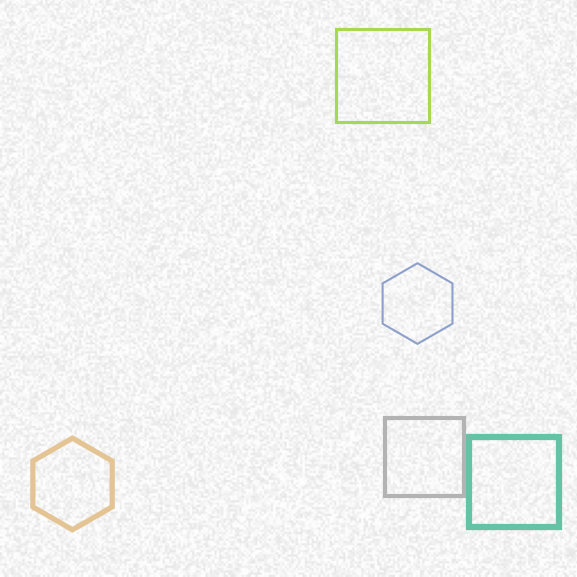[{"shape": "square", "thickness": 3, "radius": 0.39, "center": [0.89, 0.164]}, {"shape": "hexagon", "thickness": 1, "radius": 0.35, "center": [0.723, 0.474]}, {"shape": "square", "thickness": 1.5, "radius": 0.4, "center": [0.663, 0.869]}, {"shape": "hexagon", "thickness": 2.5, "radius": 0.4, "center": [0.126, 0.161]}, {"shape": "square", "thickness": 2, "radius": 0.34, "center": [0.735, 0.208]}]